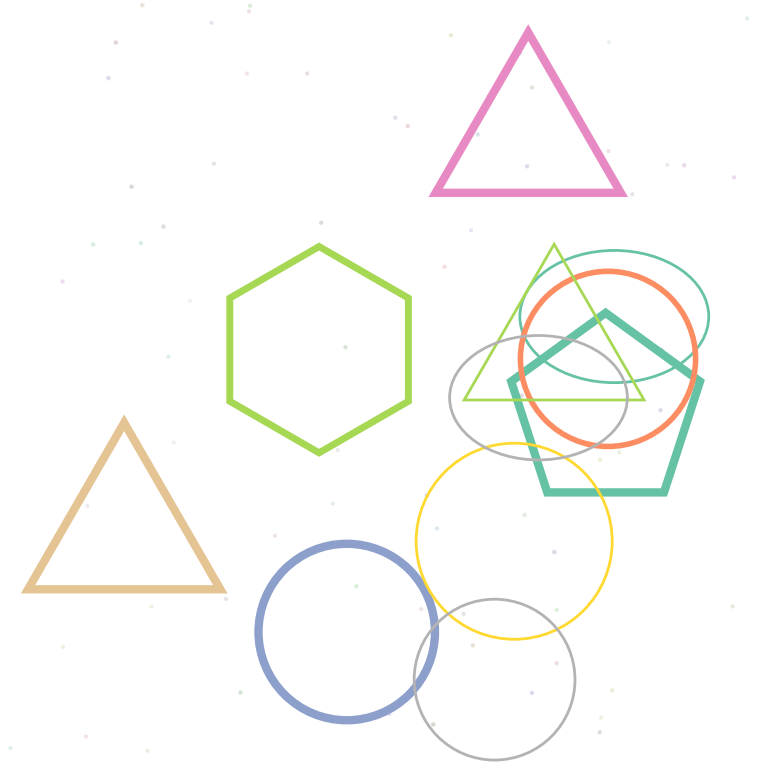[{"shape": "oval", "thickness": 1, "radius": 0.61, "center": [0.798, 0.589]}, {"shape": "pentagon", "thickness": 3, "radius": 0.64, "center": [0.787, 0.465]}, {"shape": "circle", "thickness": 2, "radius": 0.57, "center": [0.79, 0.534]}, {"shape": "circle", "thickness": 3, "radius": 0.57, "center": [0.45, 0.179]}, {"shape": "triangle", "thickness": 3, "radius": 0.69, "center": [0.686, 0.819]}, {"shape": "triangle", "thickness": 1, "radius": 0.67, "center": [0.72, 0.548]}, {"shape": "hexagon", "thickness": 2.5, "radius": 0.67, "center": [0.414, 0.546]}, {"shape": "circle", "thickness": 1, "radius": 0.64, "center": [0.668, 0.297]}, {"shape": "triangle", "thickness": 3, "radius": 0.72, "center": [0.161, 0.307]}, {"shape": "oval", "thickness": 1, "radius": 0.58, "center": [0.699, 0.483]}, {"shape": "circle", "thickness": 1, "radius": 0.52, "center": [0.642, 0.117]}]